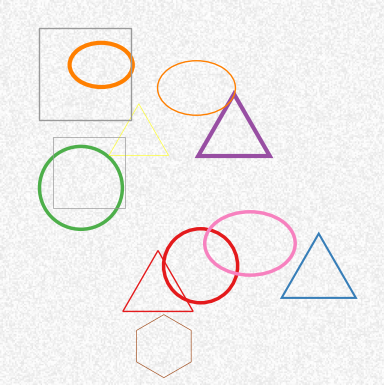[{"shape": "circle", "thickness": 2.5, "radius": 0.48, "center": [0.521, 0.31]}, {"shape": "triangle", "thickness": 1, "radius": 0.53, "center": [0.41, 0.244]}, {"shape": "triangle", "thickness": 1.5, "radius": 0.56, "center": [0.828, 0.282]}, {"shape": "circle", "thickness": 2.5, "radius": 0.54, "center": [0.21, 0.512]}, {"shape": "triangle", "thickness": 3, "radius": 0.54, "center": [0.608, 0.648]}, {"shape": "oval", "thickness": 3, "radius": 0.41, "center": [0.263, 0.831]}, {"shape": "oval", "thickness": 1, "radius": 0.51, "center": [0.51, 0.771]}, {"shape": "triangle", "thickness": 0.5, "radius": 0.45, "center": [0.361, 0.641]}, {"shape": "hexagon", "thickness": 0.5, "radius": 0.41, "center": [0.426, 0.101]}, {"shape": "oval", "thickness": 2.5, "radius": 0.59, "center": [0.649, 0.368]}, {"shape": "square", "thickness": 1, "radius": 0.6, "center": [0.222, 0.808]}, {"shape": "square", "thickness": 0.5, "radius": 0.46, "center": [0.231, 0.551]}]